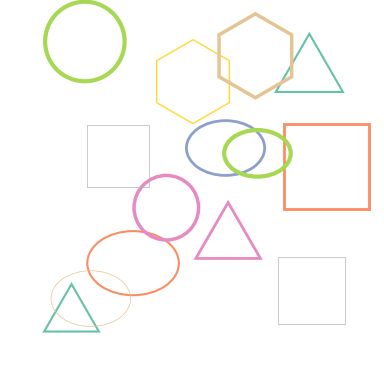[{"shape": "triangle", "thickness": 1.5, "radius": 0.5, "center": [0.804, 0.811]}, {"shape": "triangle", "thickness": 1.5, "radius": 0.41, "center": [0.186, 0.18]}, {"shape": "square", "thickness": 2, "radius": 0.55, "center": [0.849, 0.568]}, {"shape": "oval", "thickness": 1.5, "radius": 0.59, "center": [0.346, 0.316]}, {"shape": "oval", "thickness": 2, "radius": 0.51, "center": [0.586, 0.616]}, {"shape": "triangle", "thickness": 2, "radius": 0.48, "center": [0.593, 0.377]}, {"shape": "circle", "thickness": 2.5, "radius": 0.42, "center": [0.432, 0.46]}, {"shape": "oval", "thickness": 3, "radius": 0.43, "center": [0.669, 0.602]}, {"shape": "circle", "thickness": 3, "radius": 0.52, "center": [0.22, 0.892]}, {"shape": "hexagon", "thickness": 1, "radius": 0.54, "center": [0.501, 0.788]}, {"shape": "oval", "thickness": 0.5, "radius": 0.52, "center": [0.236, 0.224]}, {"shape": "hexagon", "thickness": 2.5, "radius": 0.54, "center": [0.663, 0.855]}, {"shape": "square", "thickness": 0.5, "radius": 0.4, "center": [0.307, 0.595]}, {"shape": "square", "thickness": 0.5, "radius": 0.44, "center": [0.81, 0.245]}]